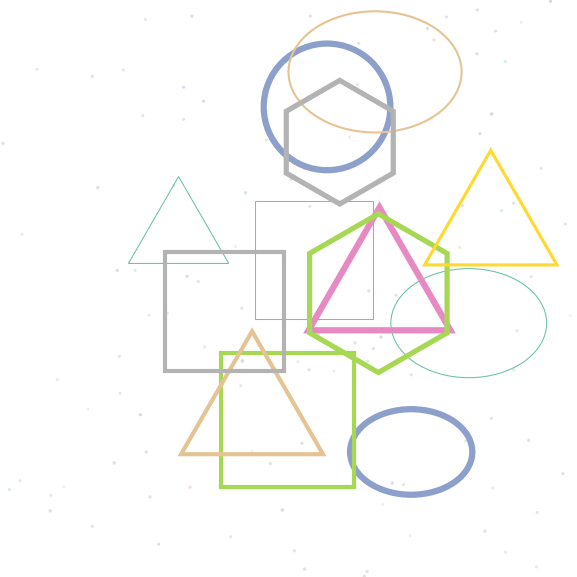[{"shape": "oval", "thickness": 0.5, "radius": 0.67, "center": [0.812, 0.44]}, {"shape": "triangle", "thickness": 0.5, "radius": 0.5, "center": [0.309, 0.593]}, {"shape": "square", "thickness": 0.5, "radius": 0.51, "center": [0.544, 0.549]}, {"shape": "oval", "thickness": 3, "radius": 0.53, "center": [0.712, 0.217]}, {"shape": "circle", "thickness": 3, "radius": 0.55, "center": [0.566, 0.814]}, {"shape": "triangle", "thickness": 3, "radius": 0.71, "center": [0.657, 0.498]}, {"shape": "hexagon", "thickness": 2.5, "radius": 0.69, "center": [0.655, 0.492]}, {"shape": "square", "thickness": 2, "radius": 0.58, "center": [0.498, 0.272]}, {"shape": "triangle", "thickness": 1.5, "radius": 0.66, "center": [0.85, 0.607]}, {"shape": "oval", "thickness": 1, "radius": 0.75, "center": [0.649, 0.875]}, {"shape": "triangle", "thickness": 2, "radius": 0.71, "center": [0.436, 0.284]}, {"shape": "square", "thickness": 2, "radius": 0.51, "center": [0.389, 0.46]}, {"shape": "hexagon", "thickness": 2.5, "radius": 0.53, "center": [0.588, 0.753]}]